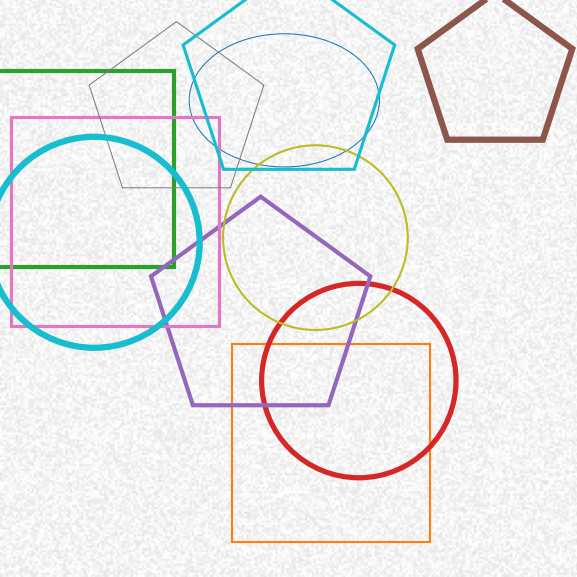[{"shape": "oval", "thickness": 0.5, "radius": 0.82, "center": [0.492, 0.825]}, {"shape": "square", "thickness": 1, "radius": 0.86, "center": [0.574, 0.233]}, {"shape": "square", "thickness": 2, "radius": 0.85, "center": [0.131, 0.706]}, {"shape": "circle", "thickness": 2.5, "radius": 0.84, "center": [0.621, 0.34]}, {"shape": "pentagon", "thickness": 2, "radius": 1.0, "center": [0.451, 0.459]}, {"shape": "pentagon", "thickness": 3, "radius": 0.7, "center": [0.857, 0.871]}, {"shape": "square", "thickness": 1.5, "radius": 0.9, "center": [0.199, 0.615]}, {"shape": "pentagon", "thickness": 0.5, "radius": 0.8, "center": [0.306, 0.803]}, {"shape": "circle", "thickness": 1, "radius": 0.8, "center": [0.546, 0.588]}, {"shape": "pentagon", "thickness": 1.5, "radius": 0.96, "center": [0.5, 0.862]}, {"shape": "circle", "thickness": 3, "radius": 0.91, "center": [0.163, 0.58]}]